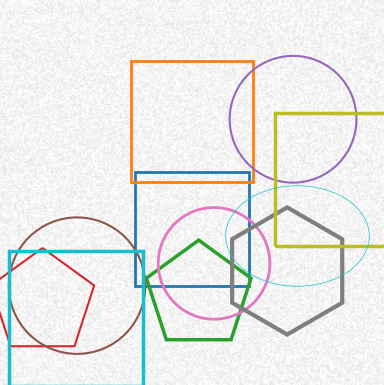[{"shape": "square", "thickness": 2, "radius": 0.74, "center": [0.5, 0.404]}, {"shape": "square", "thickness": 2, "radius": 0.79, "center": [0.498, 0.684]}, {"shape": "pentagon", "thickness": 2.5, "radius": 0.71, "center": [0.516, 0.233]}, {"shape": "pentagon", "thickness": 1.5, "radius": 0.71, "center": [0.11, 0.215]}, {"shape": "circle", "thickness": 1.5, "radius": 0.82, "center": [0.761, 0.69]}, {"shape": "circle", "thickness": 1.5, "radius": 0.89, "center": [0.2, 0.258]}, {"shape": "circle", "thickness": 2, "radius": 0.73, "center": [0.556, 0.316]}, {"shape": "hexagon", "thickness": 3, "radius": 0.83, "center": [0.746, 0.296]}, {"shape": "square", "thickness": 2.5, "radius": 0.87, "center": [0.886, 0.533]}, {"shape": "square", "thickness": 2.5, "radius": 0.87, "center": [0.198, 0.173]}, {"shape": "oval", "thickness": 0.5, "radius": 0.93, "center": [0.773, 0.387]}]